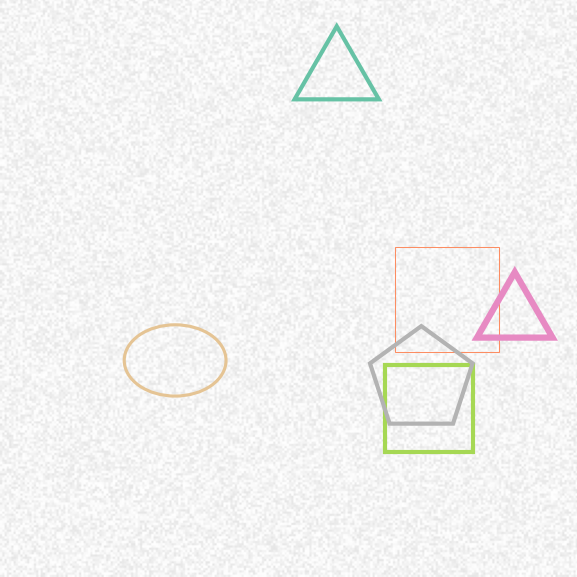[{"shape": "triangle", "thickness": 2, "radius": 0.42, "center": [0.583, 0.869]}, {"shape": "square", "thickness": 0.5, "radius": 0.45, "center": [0.774, 0.481]}, {"shape": "triangle", "thickness": 3, "radius": 0.38, "center": [0.891, 0.452]}, {"shape": "square", "thickness": 2, "radius": 0.38, "center": [0.743, 0.292]}, {"shape": "oval", "thickness": 1.5, "radius": 0.44, "center": [0.303, 0.375]}, {"shape": "pentagon", "thickness": 2, "radius": 0.47, "center": [0.73, 0.341]}]